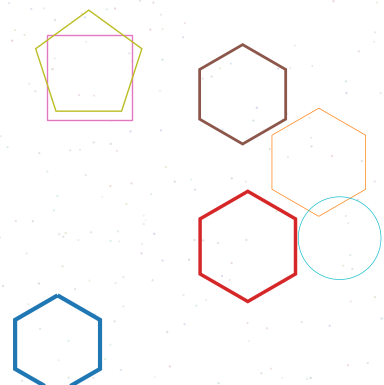[{"shape": "hexagon", "thickness": 3, "radius": 0.64, "center": [0.15, 0.105]}, {"shape": "hexagon", "thickness": 0.5, "radius": 0.7, "center": [0.828, 0.579]}, {"shape": "hexagon", "thickness": 2.5, "radius": 0.72, "center": [0.644, 0.36]}, {"shape": "hexagon", "thickness": 2, "radius": 0.65, "center": [0.63, 0.755]}, {"shape": "square", "thickness": 1, "radius": 0.56, "center": [0.233, 0.798]}, {"shape": "pentagon", "thickness": 1, "radius": 0.73, "center": [0.231, 0.829]}, {"shape": "circle", "thickness": 0.5, "radius": 0.54, "center": [0.882, 0.381]}]